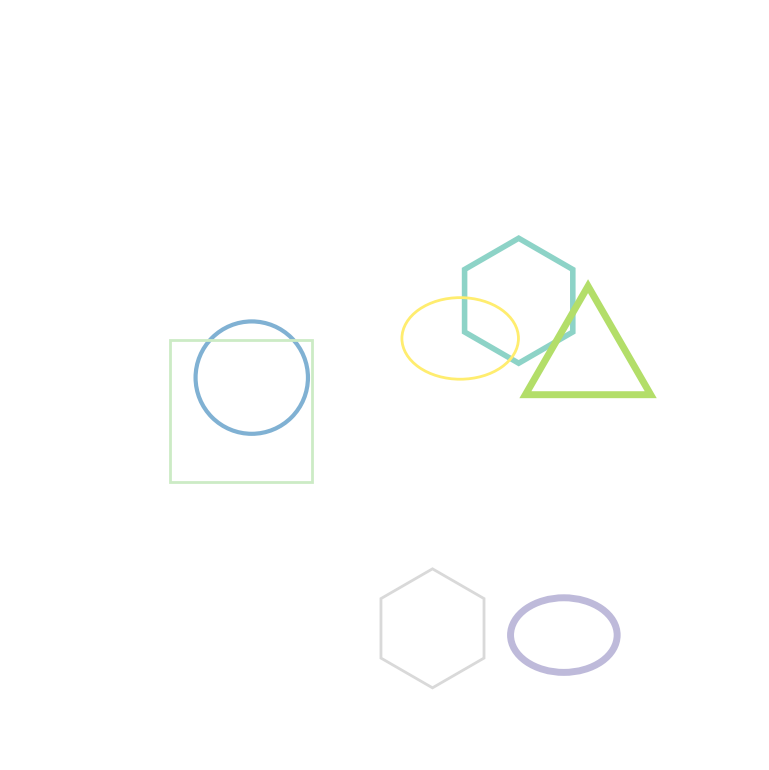[{"shape": "hexagon", "thickness": 2, "radius": 0.41, "center": [0.674, 0.609]}, {"shape": "oval", "thickness": 2.5, "radius": 0.35, "center": [0.732, 0.175]}, {"shape": "circle", "thickness": 1.5, "radius": 0.36, "center": [0.327, 0.51]}, {"shape": "triangle", "thickness": 2.5, "radius": 0.47, "center": [0.764, 0.534]}, {"shape": "hexagon", "thickness": 1, "radius": 0.39, "center": [0.562, 0.184]}, {"shape": "square", "thickness": 1, "radius": 0.46, "center": [0.313, 0.466]}, {"shape": "oval", "thickness": 1, "radius": 0.38, "center": [0.598, 0.56]}]